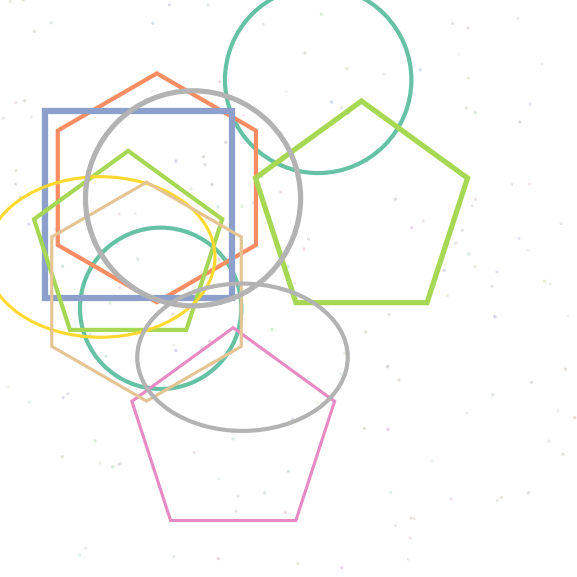[{"shape": "circle", "thickness": 2, "radius": 0.7, "center": [0.278, 0.465]}, {"shape": "circle", "thickness": 2, "radius": 0.81, "center": [0.551, 0.861]}, {"shape": "hexagon", "thickness": 2, "radius": 0.99, "center": [0.272, 0.674]}, {"shape": "square", "thickness": 3, "radius": 0.81, "center": [0.239, 0.645]}, {"shape": "pentagon", "thickness": 1.5, "radius": 0.92, "center": [0.404, 0.247]}, {"shape": "pentagon", "thickness": 2, "radius": 0.86, "center": [0.222, 0.567]}, {"shape": "pentagon", "thickness": 2.5, "radius": 0.97, "center": [0.626, 0.631]}, {"shape": "oval", "thickness": 1.5, "radius": 0.99, "center": [0.174, 0.554]}, {"shape": "hexagon", "thickness": 1.5, "radius": 0.95, "center": [0.254, 0.494]}, {"shape": "circle", "thickness": 2.5, "radius": 0.93, "center": [0.334, 0.656]}, {"shape": "oval", "thickness": 2, "radius": 0.91, "center": [0.42, 0.381]}]